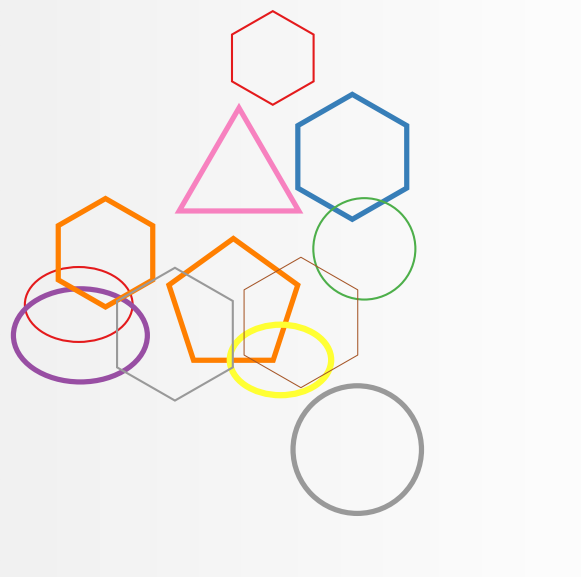[{"shape": "hexagon", "thickness": 1, "radius": 0.41, "center": [0.469, 0.899]}, {"shape": "oval", "thickness": 1, "radius": 0.46, "center": [0.135, 0.472]}, {"shape": "hexagon", "thickness": 2.5, "radius": 0.54, "center": [0.606, 0.728]}, {"shape": "circle", "thickness": 1, "radius": 0.44, "center": [0.627, 0.568]}, {"shape": "oval", "thickness": 2.5, "radius": 0.58, "center": [0.138, 0.418]}, {"shape": "hexagon", "thickness": 2.5, "radius": 0.47, "center": [0.182, 0.561]}, {"shape": "pentagon", "thickness": 2.5, "radius": 0.58, "center": [0.401, 0.47]}, {"shape": "oval", "thickness": 3, "radius": 0.44, "center": [0.483, 0.376]}, {"shape": "hexagon", "thickness": 0.5, "radius": 0.56, "center": [0.518, 0.441]}, {"shape": "triangle", "thickness": 2.5, "radius": 0.59, "center": [0.411, 0.693]}, {"shape": "circle", "thickness": 2.5, "radius": 0.55, "center": [0.615, 0.221]}, {"shape": "hexagon", "thickness": 1, "radius": 0.57, "center": [0.301, 0.42]}]